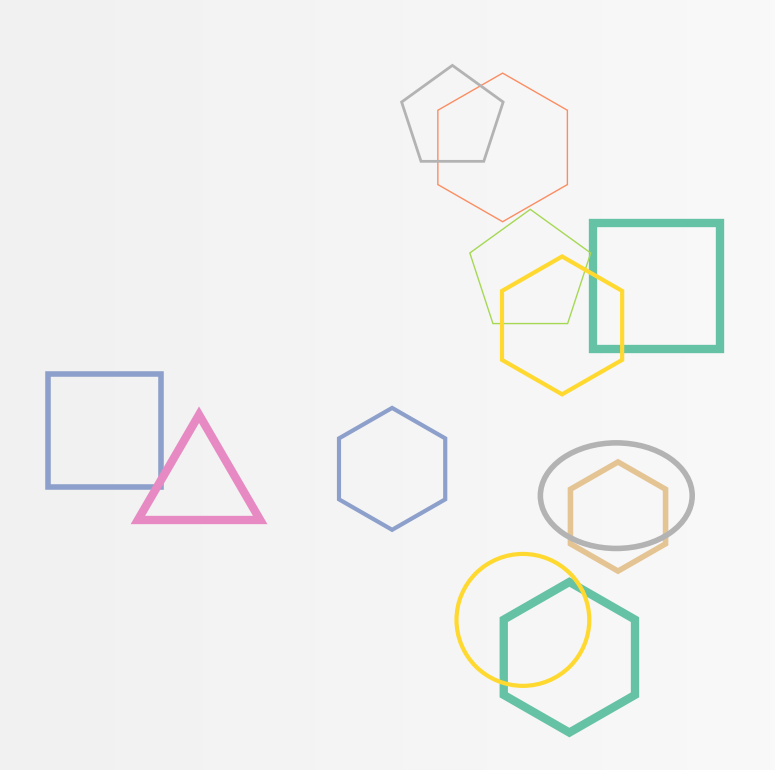[{"shape": "hexagon", "thickness": 3, "radius": 0.49, "center": [0.735, 0.146]}, {"shape": "square", "thickness": 3, "radius": 0.41, "center": [0.847, 0.629]}, {"shape": "hexagon", "thickness": 0.5, "radius": 0.48, "center": [0.649, 0.809]}, {"shape": "square", "thickness": 2, "radius": 0.37, "center": [0.135, 0.441]}, {"shape": "hexagon", "thickness": 1.5, "radius": 0.4, "center": [0.506, 0.391]}, {"shape": "triangle", "thickness": 3, "radius": 0.46, "center": [0.257, 0.37]}, {"shape": "pentagon", "thickness": 0.5, "radius": 0.41, "center": [0.684, 0.646]}, {"shape": "hexagon", "thickness": 1.5, "radius": 0.45, "center": [0.725, 0.577]}, {"shape": "circle", "thickness": 1.5, "radius": 0.43, "center": [0.675, 0.195]}, {"shape": "hexagon", "thickness": 2, "radius": 0.35, "center": [0.797, 0.329]}, {"shape": "oval", "thickness": 2, "radius": 0.49, "center": [0.795, 0.356]}, {"shape": "pentagon", "thickness": 1, "radius": 0.34, "center": [0.584, 0.846]}]